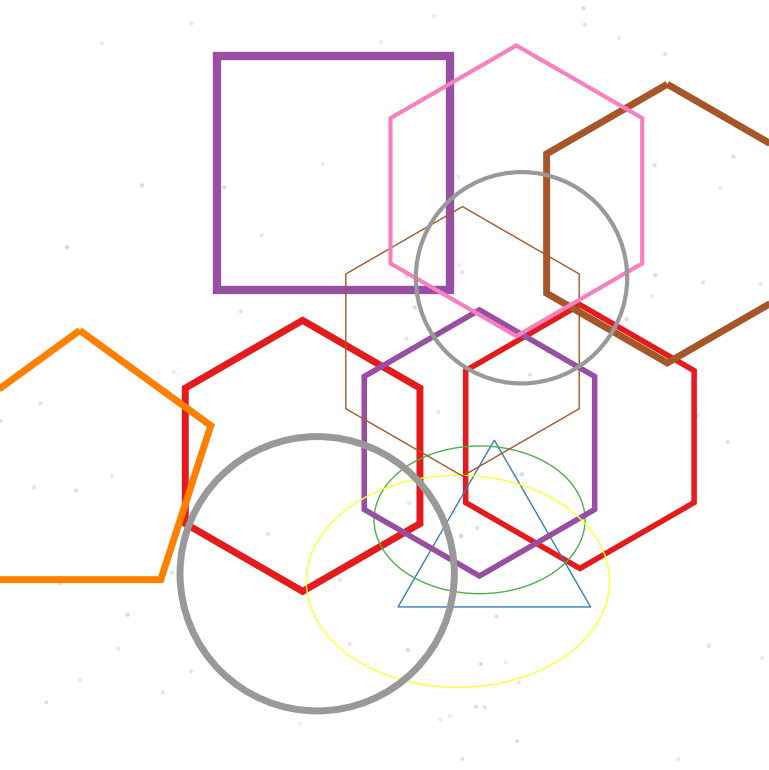[{"shape": "hexagon", "thickness": 2, "radius": 0.86, "center": [0.753, 0.433]}, {"shape": "hexagon", "thickness": 2.5, "radius": 0.88, "center": [0.393, 0.408]}, {"shape": "triangle", "thickness": 0.5, "radius": 0.72, "center": [0.642, 0.284]}, {"shape": "oval", "thickness": 0.5, "radius": 0.69, "center": [0.623, 0.325]}, {"shape": "square", "thickness": 3, "radius": 0.76, "center": [0.433, 0.775]}, {"shape": "hexagon", "thickness": 2, "radius": 0.86, "center": [0.623, 0.425]}, {"shape": "pentagon", "thickness": 2.5, "radius": 0.89, "center": [0.104, 0.392]}, {"shape": "oval", "thickness": 0.5, "radius": 0.98, "center": [0.595, 0.245]}, {"shape": "hexagon", "thickness": 0.5, "radius": 0.87, "center": [0.601, 0.557]}, {"shape": "hexagon", "thickness": 2.5, "radius": 0.9, "center": [0.867, 0.71]}, {"shape": "hexagon", "thickness": 1.5, "radius": 0.94, "center": [0.671, 0.752]}, {"shape": "circle", "thickness": 1.5, "radius": 0.69, "center": [0.677, 0.639]}, {"shape": "circle", "thickness": 2.5, "radius": 0.89, "center": [0.412, 0.255]}]